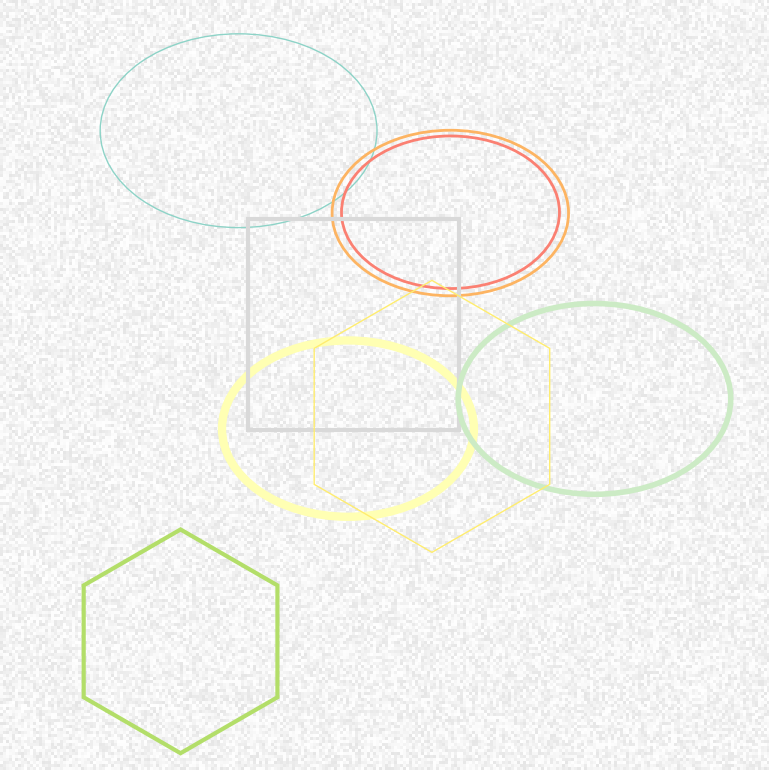[{"shape": "oval", "thickness": 0.5, "radius": 0.9, "center": [0.31, 0.83]}, {"shape": "oval", "thickness": 3, "radius": 0.82, "center": [0.452, 0.443]}, {"shape": "oval", "thickness": 1, "radius": 0.71, "center": [0.585, 0.724]}, {"shape": "oval", "thickness": 1, "radius": 0.77, "center": [0.585, 0.723]}, {"shape": "hexagon", "thickness": 1.5, "radius": 0.73, "center": [0.234, 0.167]}, {"shape": "square", "thickness": 1.5, "radius": 0.69, "center": [0.459, 0.578]}, {"shape": "oval", "thickness": 2, "radius": 0.89, "center": [0.772, 0.482]}, {"shape": "hexagon", "thickness": 0.5, "radius": 0.88, "center": [0.561, 0.459]}]